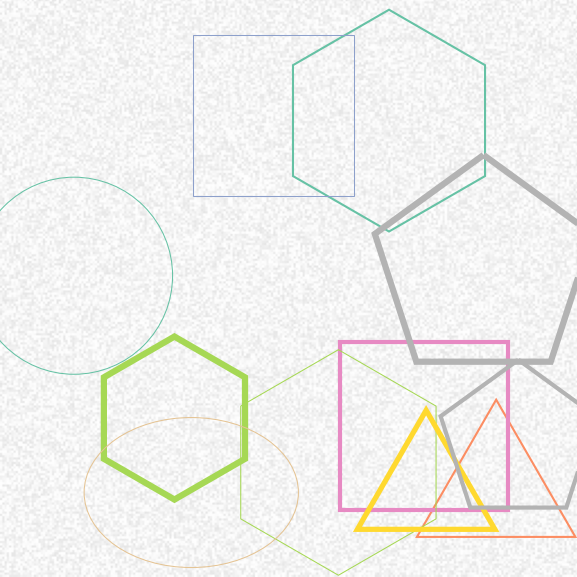[{"shape": "hexagon", "thickness": 1, "radius": 0.96, "center": [0.674, 0.79]}, {"shape": "circle", "thickness": 0.5, "radius": 0.85, "center": [0.128, 0.522]}, {"shape": "triangle", "thickness": 1, "radius": 0.79, "center": [0.859, 0.149]}, {"shape": "square", "thickness": 0.5, "radius": 0.7, "center": [0.473, 0.8]}, {"shape": "square", "thickness": 2, "radius": 0.73, "center": [0.734, 0.261]}, {"shape": "hexagon", "thickness": 0.5, "radius": 0.98, "center": [0.586, 0.198]}, {"shape": "hexagon", "thickness": 3, "radius": 0.71, "center": [0.302, 0.275]}, {"shape": "triangle", "thickness": 2.5, "radius": 0.69, "center": [0.738, 0.151]}, {"shape": "oval", "thickness": 0.5, "radius": 0.93, "center": [0.331, 0.146]}, {"shape": "pentagon", "thickness": 3, "radius": 0.99, "center": [0.837, 0.533]}, {"shape": "pentagon", "thickness": 2, "radius": 0.71, "center": [0.898, 0.235]}]